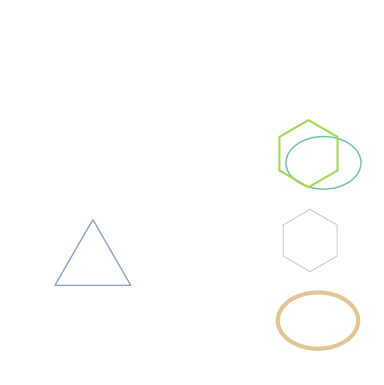[{"shape": "oval", "thickness": 1, "radius": 0.49, "center": [0.84, 0.577]}, {"shape": "triangle", "thickness": 1, "radius": 0.57, "center": [0.241, 0.316]}, {"shape": "hexagon", "thickness": 1.5, "radius": 0.44, "center": [0.801, 0.601]}, {"shape": "oval", "thickness": 3, "radius": 0.52, "center": [0.826, 0.167]}, {"shape": "hexagon", "thickness": 0.5, "radius": 0.4, "center": [0.806, 0.375]}]